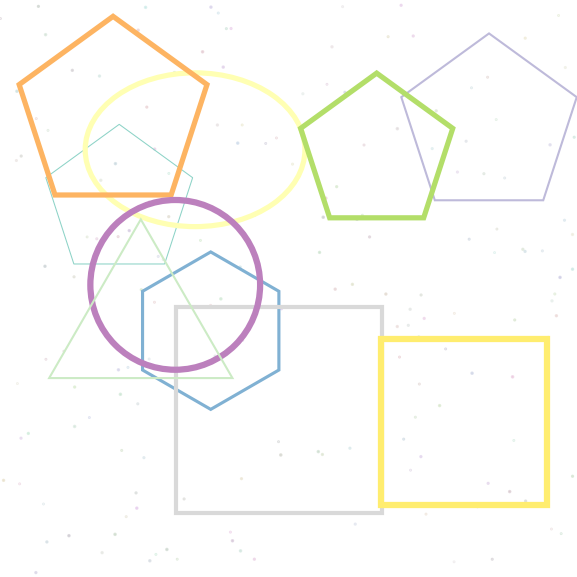[{"shape": "pentagon", "thickness": 0.5, "radius": 0.67, "center": [0.206, 0.65]}, {"shape": "oval", "thickness": 2.5, "radius": 0.95, "center": [0.338, 0.74]}, {"shape": "pentagon", "thickness": 1, "radius": 0.8, "center": [0.847, 0.782]}, {"shape": "hexagon", "thickness": 1.5, "radius": 0.68, "center": [0.365, 0.427]}, {"shape": "pentagon", "thickness": 2.5, "radius": 0.85, "center": [0.196, 0.8]}, {"shape": "pentagon", "thickness": 2.5, "radius": 0.69, "center": [0.652, 0.734]}, {"shape": "square", "thickness": 2, "radius": 0.89, "center": [0.483, 0.289]}, {"shape": "circle", "thickness": 3, "radius": 0.73, "center": [0.303, 0.506]}, {"shape": "triangle", "thickness": 1, "radius": 0.92, "center": [0.244, 0.436]}, {"shape": "square", "thickness": 3, "radius": 0.72, "center": [0.804, 0.268]}]